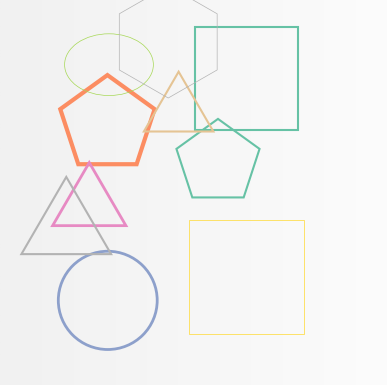[{"shape": "pentagon", "thickness": 1.5, "radius": 0.56, "center": [0.563, 0.578]}, {"shape": "square", "thickness": 1.5, "radius": 0.67, "center": [0.636, 0.797]}, {"shape": "pentagon", "thickness": 3, "radius": 0.64, "center": [0.277, 0.677]}, {"shape": "circle", "thickness": 2, "radius": 0.64, "center": [0.278, 0.22]}, {"shape": "triangle", "thickness": 2, "radius": 0.55, "center": [0.23, 0.468]}, {"shape": "oval", "thickness": 0.5, "radius": 0.57, "center": [0.281, 0.832]}, {"shape": "square", "thickness": 0.5, "radius": 0.74, "center": [0.636, 0.28]}, {"shape": "triangle", "thickness": 1.5, "radius": 0.52, "center": [0.461, 0.71]}, {"shape": "triangle", "thickness": 1.5, "radius": 0.67, "center": [0.171, 0.407]}, {"shape": "hexagon", "thickness": 0.5, "radius": 0.73, "center": [0.434, 0.891]}]